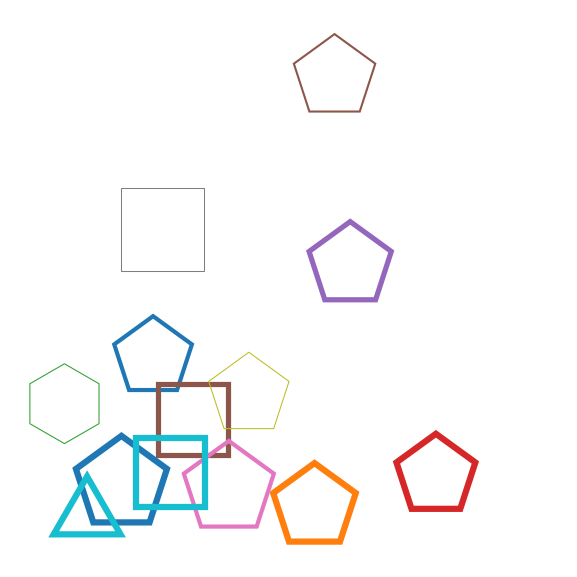[{"shape": "pentagon", "thickness": 3, "radius": 0.41, "center": [0.21, 0.162]}, {"shape": "pentagon", "thickness": 2, "radius": 0.35, "center": [0.265, 0.381]}, {"shape": "pentagon", "thickness": 3, "radius": 0.38, "center": [0.545, 0.122]}, {"shape": "hexagon", "thickness": 0.5, "radius": 0.35, "center": [0.112, 0.3]}, {"shape": "pentagon", "thickness": 3, "radius": 0.36, "center": [0.755, 0.176]}, {"shape": "pentagon", "thickness": 2.5, "radius": 0.37, "center": [0.606, 0.541]}, {"shape": "pentagon", "thickness": 1, "radius": 0.37, "center": [0.579, 0.866]}, {"shape": "square", "thickness": 2.5, "radius": 0.31, "center": [0.334, 0.273]}, {"shape": "pentagon", "thickness": 2, "radius": 0.41, "center": [0.396, 0.154]}, {"shape": "square", "thickness": 0.5, "radius": 0.36, "center": [0.281, 0.602]}, {"shape": "pentagon", "thickness": 0.5, "radius": 0.37, "center": [0.431, 0.316]}, {"shape": "square", "thickness": 3, "radius": 0.3, "center": [0.295, 0.181]}, {"shape": "triangle", "thickness": 3, "radius": 0.33, "center": [0.151, 0.107]}]